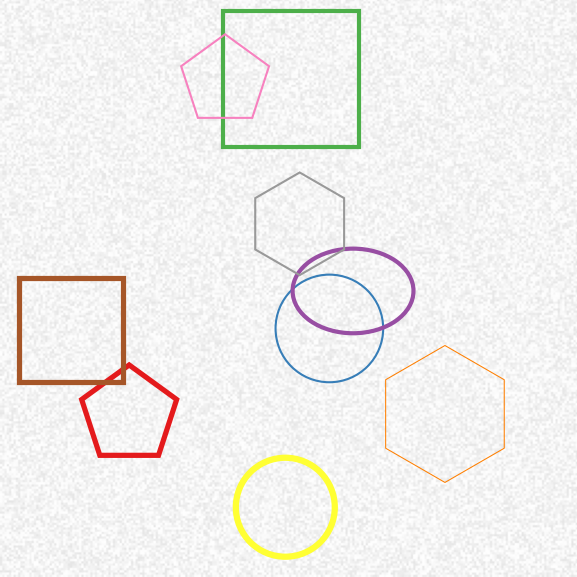[{"shape": "pentagon", "thickness": 2.5, "radius": 0.43, "center": [0.224, 0.281]}, {"shape": "circle", "thickness": 1, "radius": 0.47, "center": [0.57, 0.43]}, {"shape": "square", "thickness": 2, "radius": 0.59, "center": [0.504, 0.862]}, {"shape": "oval", "thickness": 2, "radius": 0.52, "center": [0.611, 0.495]}, {"shape": "hexagon", "thickness": 0.5, "radius": 0.59, "center": [0.77, 0.282]}, {"shape": "circle", "thickness": 3, "radius": 0.43, "center": [0.494, 0.121]}, {"shape": "square", "thickness": 2.5, "radius": 0.45, "center": [0.122, 0.428]}, {"shape": "pentagon", "thickness": 1, "radius": 0.4, "center": [0.39, 0.86]}, {"shape": "hexagon", "thickness": 1, "radius": 0.44, "center": [0.519, 0.612]}]